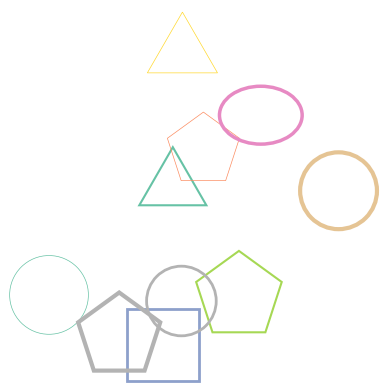[{"shape": "triangle", "thickness": 1.5, "radius": 0.5, "center": [0.449, 0.517]}, {"shape": "circle", "thickness": 0.5, "radius": 0.51, "center": [0.127, 0.234]}, {"shape": "pentagon", "thickness": 0.5, "radius": 0.49, "center": [0.528, 0.61]}, {"shape": "square", "thickness": 2, "radius": 0.47, "center": [0.423, 0.103]}, {"shape": "oval", "thickness": 2.5, "radius": 0.54, "center": [0.677, 0.701]}, {"shape": "pentagon", "thickness": 1.5, "radius": 0.58, "center": [0.621, 0.231]}, {"shape": "triangle", "thickness": 0.5, "radius": 0.53, "center": [0.474, 0.863]}, {"shape": "circle", "thickness": 3, "radius": 0.5, "center": [0.879, 0.505]}, {"shape": "circle", "thickness": 2, "radius": 0.45, "center": [0.471, 0.218]}, {"shape": "pentagon", "thickness": 3, "radius": 0.56, "center": [0.31, 0.128]}]